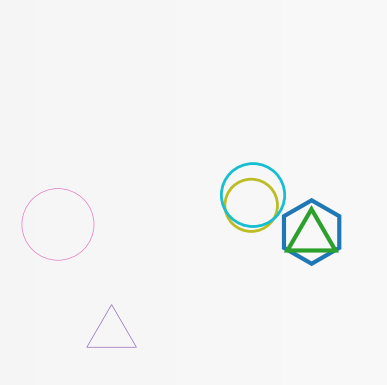[{"shape": "hexagon", "thickness": 3, "radius": 0.41, "center": [0.804, 0.397]}, {"shape": "triangle", "thickness": 3, "radius": 0.36, "center": [0.804, 0.385]}, {"shape": "triangle", "thickness": 0.5, "radius": 0.37, "center": [0.288, 0.135]}, {"shape": "circle", "thickness": 0.5, "radius": 0.47, "center": [0.15, 0.417]}, {"shape": "circle", "thickness": 2, "radius": 0.34, "center": [0.648, 0.467]}, {"shape": "circle", "thickness": 2, "radius": 0.41, "center": [0.653, 0.493]}]